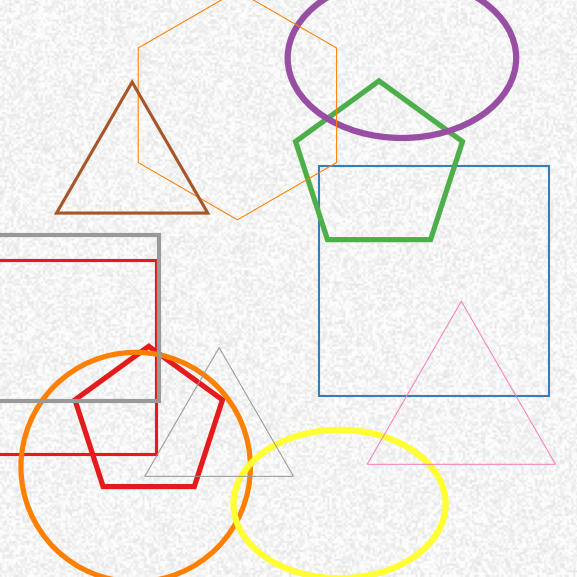[{"shape": "square", "thickness": 1.5, "radius": 0.84, "center": [0.101, 0.381]}, {"shape": "pentagon", "thickness": 2.5, "radius": 0.67, "center": [0.258, 0.265]}, {"shape": "square", "thickness": 1, "radius": 1.0, "center": [0.752, 0.513]}, {"shape": "pentagon", "thickness": 2.5, "radius": 0.76, "center": [0.656, 0.707]}, {"shape": "oval", "thickness": 3, "radius": 0.99, "center": [0.696, 0.899]}, {"shape": "hexagon", "thickness": 0.5, "radius": 0.99, "center": [0.411, 0.817]}, {"shape": "circle", "thickness": 2.5, "radius": 0.99, "center": [0.235, 0.19]}, {"shape": "oval", "thickness": 3, "radius": 0.92, "center": [0.588, 0.126]}, {"shape": "triangle", "thickness": 1.5, "radius": 0.76, "center": [0.229, 0.706]}, {"shape": "triangle", "thickness": 0.5, "radius": 0.94, "center": [0.799, 0.289]}, {"shape": "triangle", "thickness": 0.5, "radius": 0.74, "center": [0.38, 0.249]}, {"shape": "square", "thickness": 2, "radius": 0.72, "center": [0.131, 0.448]}]